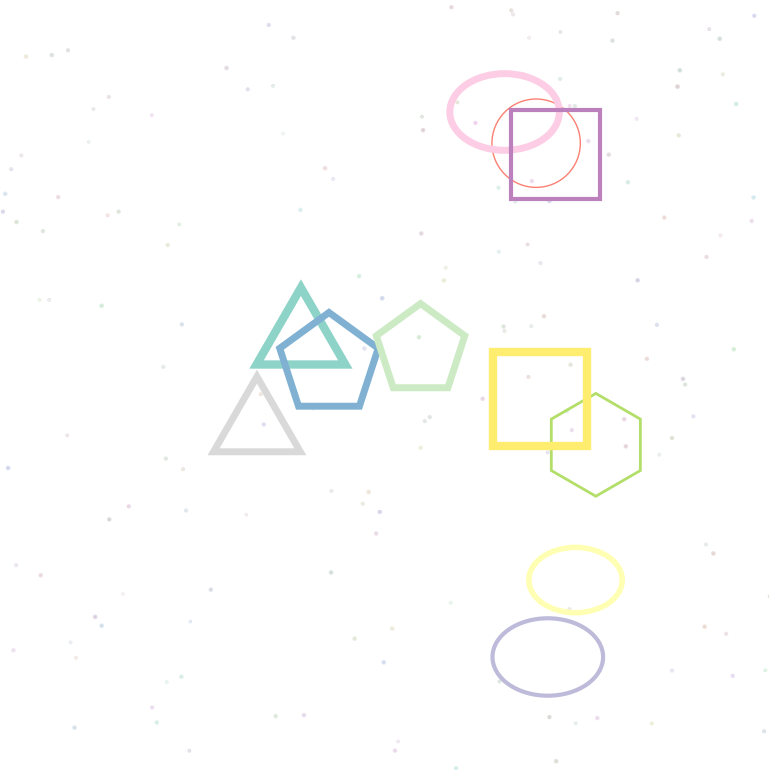[{"shape": "triangle", "thickness": 3, "radius": 0.33, "center": [0.391, 0.56]}, {"shape": "oval", "thickness": 2, "radius": 0.3, "center": [0.747, 0.247]}, {"shape": "oval", "thickness": 1.5, "radius": 0.36, "center": [0.711, 0.147]}, {"shape": "circle", "thickness": 0.5, "radius": 0.29, "center": [0.696, 0.814]}, {"shape": "pentagon", "thickness": 2.5, "radius": 0.34, "center": [0.427, 0.527]}, {"shape": "hexagon", "thickness": 1, "radius": 0.33, "center": [0.774, 0.422]}, {"shape": "oval", "thickness": 2.5, "radius": 0.36, "center": [0.655, 0.855]}, {"shape": "triangle", "thickness": 2.5, "radius": 0.33, "center": [0.334, 0.446]}, {"shape": "square", "thickness": 1.5, "radius": 0.29, "center": [0.722, 0.8]}, {"shape": "pentagon", "thickness": 2.5, "radius": 0.3, "center": [0.546, 0.545]}, {"shape": "square", "thickness": 3, "radius": 0.3, "center": [0.701, 0.482]}]